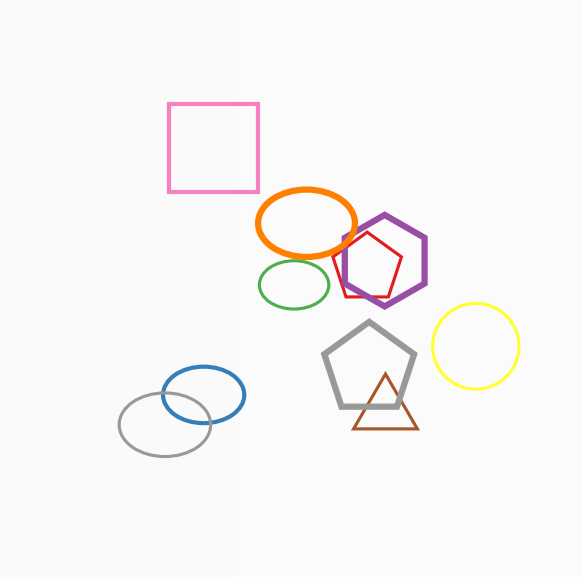[{"shape": "pentagon", "thickness": 1.5, "radius": 0.31, "center": [0.632, 0.535]}, {"shape": "oval", "thickness": 2, "radius": 0.35, "center": [0.35, 0.315]}, {"shape": "oval", "thickness": 1.5, "radius": 0.3, "center": [0.506, 0.506]}, {"shape": "hexagon", "thickness": 3, "radius": 0.4, "center": [0.662, 0.548]}, {"shape": "oval", "thickness": 3, "radius": 0.42, "center": [0.527, 0.613]}, {"shape": "circle", "thickness": 1.5, "radius": 0.37, "center": [0.819, 0.399]}, {"shape": "triangle", "thickness": 1.5, "radius": 0.32, "center": [0.663, 0.288]}, {"shape": "square", "thickness": 2, "radius": 0.38, "center": [0.367, 0.743]}, {"shape": "oval", "thickness": 1.5, "radius": 0.39, "center": [0.284, 0.264]}, {"shape": "pentagon", "thickness": 3, "radius": 0.41, "center": [0.635, 0.361]}]